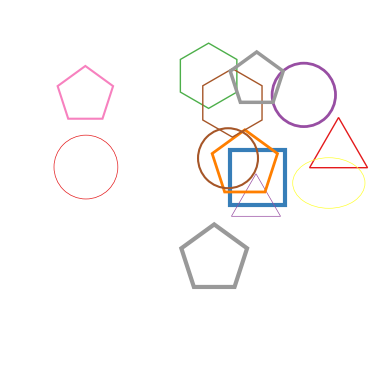[{"shape": "triangle", "thickness": 1, "radius": 0.43, "center": [0.879, 0.608]}, {"shape": "circle", "thickness": 0.5, "radius": 0.41, "center": [0.223, 0.566]}, {"shape": "square", "thickness": 3, "radius": 0.36, "center": [0.67, 0.539]}, {"shape": "hexagon", "thickness": 1, "radius": 0.42, "center": [0.542, 0.803]}, {"shape": "circle", "thickness": 2, "radius": 0.41, "center": [0.789, 0.754]}, {"shape": "triangle", "thickness": 0.5, "radius": 0.37, "center": [0.665, 0.475]}, {"shape": "pentagon", "thickness": 2, "radius": 0.45, "center": [0.636, 0.574]}, {"shape": "oval", "thickness": 0.5, "radius": 0.47, "center": [0.854, 0.525]}, {"shape": "circle", "thickness": 1.5, "radius": 0.39, "center": [0.592, 0.589]}, {"shape": "hexagon", "thickness": 1, "radius": 0.44, "center": [0.604, 0.733]}, {"shape": "pentagon", "thickness": 1.5, "radius": 0.38, "center": [0.222, 0.753]}, {"shape": "pentagon", "thickness": 3, "radius": 0.45, "center": [0.556, 0.327]}, {"shape": "pentagon", "thickness": 2.5, "radius": 0.36, "center": [0.667, 0.793]}]